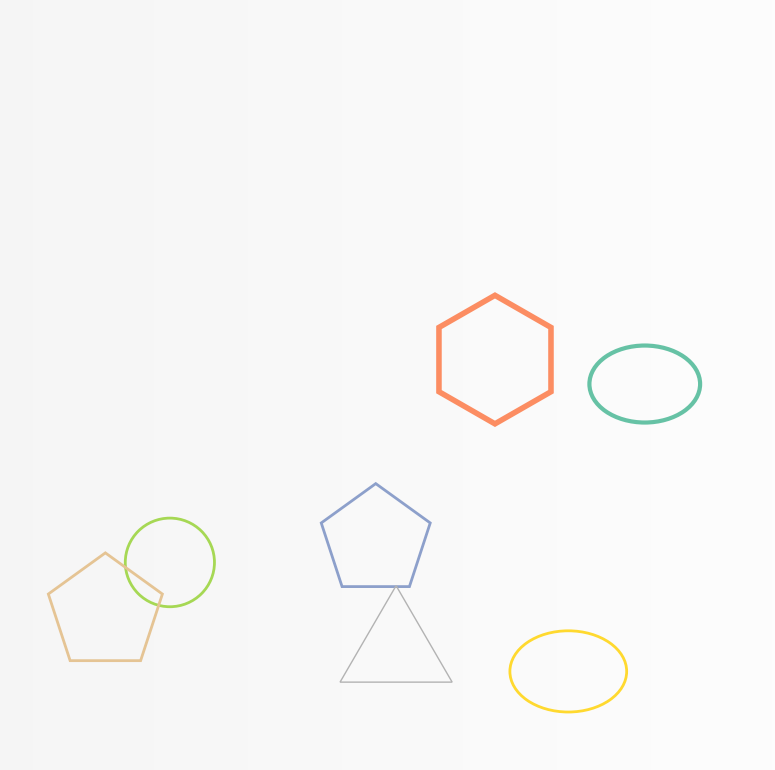[{"shape": "oval", "thickness": 1.5, "radius": 0.36, "center": [0.832, 0.501]}, {"shape": "hexagon", "thickness": 2, "radius": 0.42, "center": [0.639, 0.533]}, {"shape": "pentagon", "thickness": 1, "radius": 0.37, "center": [0.485, 0.298]}, {"shape": "circle", "thickness": 1, "radius": 0.29, "center": [0.219, 0.27]}, {"shape": "oval", "thickness": 1, "radius": 0.38, "center": [0.733, 0.128]}, {"shape": "pentagon", "thickness": 1, "radius": 0.39, "center": [0.136, 0.205]}, {"shape": "triangle", "thickness": 0.5, "radius": 0.42, "center": [0.511, 0.156]}]